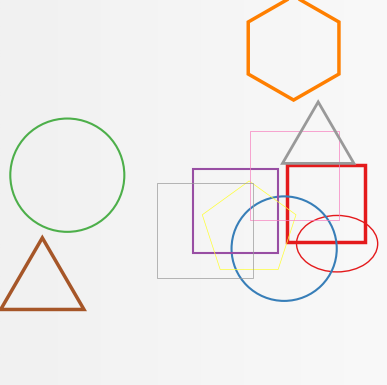[{"shape": "oval", "thickness": 1, "radius": 0.52, "center": [0.87, 0.367]}, {"shape": "square", "thickness": 2.5, "radius": 0.5, "center": [0.842, 0.471]}, {"shape": "circle", "thickness": 1.5, "radius": 0.68, "center": [0.733, 0.354]}, {"shape": "circle", "thickness": 1.5, "radius": 0.74, "center": [0.174, 0.545]}, {"shape": "square", "thickness": 1.5, "radius": 0.55, "center": [0.608, 0.453]}, {"shape": "hexagon", "thickness": 2.5, "radius": 0.68, "center": [0.758, 0.875]}, {"shape": "pentagon", "thickness": 0.5, "radius": 0.64, "center": [0.643, 0.403]}, {"shape": "triangle", "thickness": 2.5, "radius": 0.62, "center": [0.109, 0.258]}, {"shape": "square", "thickness": 0.5, "radius": 0.58, "center": [0.76, 0.545]}, {"shape": "square", "thickness": 0.5, "radius": 0.62, "center": [0.529, 0.402]}, {"shape": "triangle", "thickness": 2, "radius": 0.53, "center": [0.821, 0.629]}]